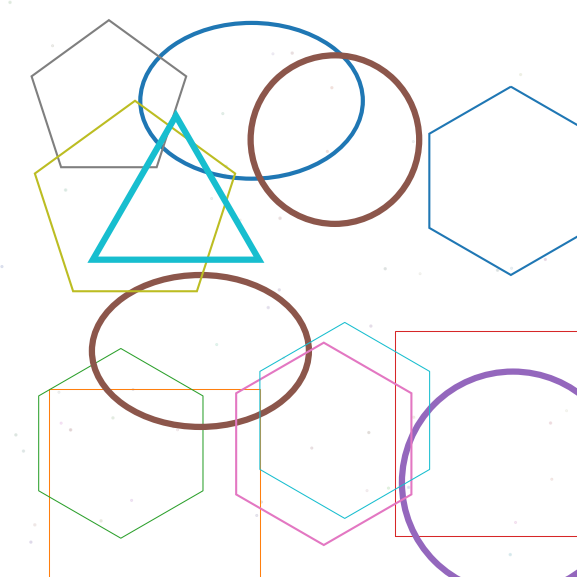[{"shape": "hexagon", "thickness": 1, "radius": 0.82, "center": [0.885, 0.686]}, {"shape": "oval", "thickness": 2, "radius": 0.96, "center": [0.436, 0.825]}, {"shape": "square", "thickness": 0.5, "radius": 0.91, "center": [0.268, 0.144]}, {"shape": "hexagon", "thickness": 0.5, "radius": 0.82, "center": [0.209, 0.231]}, {"shape": "square", "thickness": 0.5, "radius": 0.89, "center": [0.862, 0.249]}, {"shape": "circle", "thickness": 3, "radius": 0.96, "center": [0.888, 0.163]}, {"shape": "circle", "thickness": 3, "radius": 0.73, "center": [0.58, 0.757]}, {"shape": "oval", "thickness": 3, "radius": 0.94, "center": [0.347, 0.391]}, {"shape": "hexagon", "thickness": 1, "radius": 0.88, "center": [0.561, 0.231]}, {"shape": "pentagon", "thickness": 1, "radius": 0.7, "center": [0.189, 0.823]}, {"shape": "pentagon", "thickness": 1, "radius": 0.91, "center": [0.234, 0.642]}, {"shape": "triangle", "thickness": 3, "radius": 0.83, "center": [0.305, 0.633]}, {"shape": "hexagon", "thickness": 0.5, "radius": 0.85, "center": [0.597, 0.271]}]